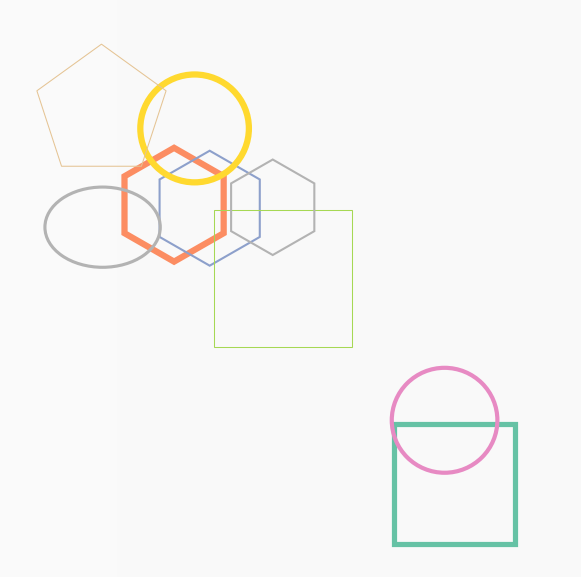[{"shape": "square", "thickness": 2.5, "radius": 0.52, "center": [0.783, 0.161]}, {"shape": "hexagon", "thickness": 3, "radius": 0.49, "center": [0.299, 0.645]}, {"shape": "hexagon", "thickness": 1, "radius": 0.5, "center": [0.361, 0.639]}, {"shape": "circle", "thickness": 2, "radius": 0.45, "center": [0.765, 0.271]}, {"shape": "square", "thickness": 0.5, "radius": 0.6, "center": [0.487, 0.517]}, {"shape": "circle", "thickness": 3, "radius": 0.47, "center": [0.335, 0.777]}, {"shape": "pentagon", "thickness": 0.5, "radius": 0.58, "center": [0.175, 0.806]}, {"shape": "oval", "thickness": 1.5, "radius": 0.5, "center": [0.177, 0.606]}, {"shape": "hexagon", "thickness": 1, "radius": 0.41, "center": [0.469, 0.64]}]